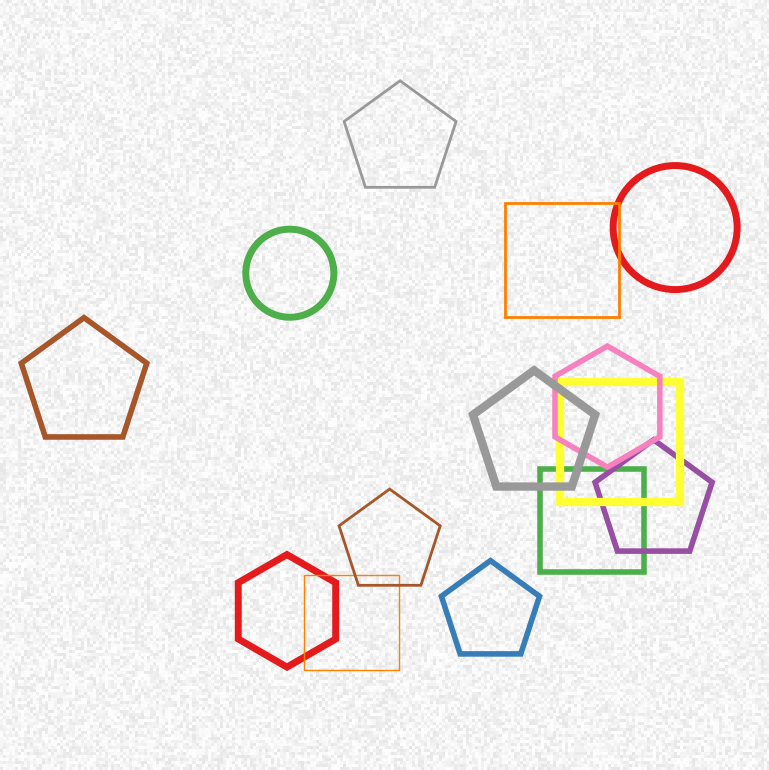[{"shape": "circle", "thickness": 2.5, "radius": 0.4, "center": [0.877, 0.704]}, {"shape": "hexagon", "thickness": 2.5, "radius": 0.37, "center": [0.373, 0.207]}, {"shape": "pentagon", "thickness": 2, "radius": 0.33, "center": [0.637, 0.205]}, {"shape": "square", "thickness": 2, "radius": 0.34, "center": [0.769, 0.324]}, {"shape": "circle", "thickness": 2.5, "radius": 0.29, "center": [0.376, 0.645]}, {"shape": "pentagon", "thickness": 2, "radius": 0.4, "center": [0.849, 0.349]}, {"shape": "square", "thickness": 1, "radius": 0.37, "center": [0.73, 0.662]}, {"shape": "square", "thickness": 0.5, "radius": 0.31, "center": [0.457, 0.192]}, {"shape": "square", "thickness": 3, "radius": 0.39, "center": [0.805, 0.426]}, {"shape": "pentagon", "thickness": 2, "radius": 0.43, "center": [0.109, 0.502]}, {"shape": "pentagon", "thickness": 1, "radius": 0.35, "center": [0.506, 0.296]}, {"shape": "hexagon", "thickness": 2, "radius": 0.39, "center": [0.789, 0.472]}, {"shape": "pentagon", "thickness": 3, "radius": 0.42, "center": [0.694, 0.436]}, {"shape": "pentagon", "thickness": 1, "radius": 0.38, "center": [0.52, 0.819]}]